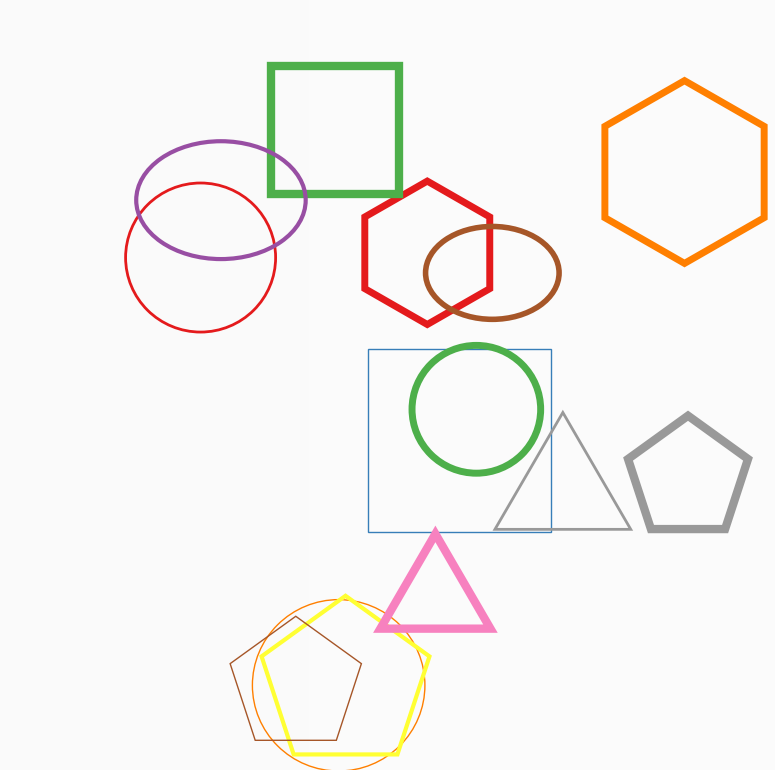[{"shape": "circle", "thickness": 1, "radius": 0.48, "center": [0.259, 0.666]}, {"shape": "hexagon", "thickness": 2.5, "radius": 0.47, "center": [0.551, 0.672]}, {"shape": "square", "thickness": 0.5, "radius": 0.59, "center": [0.593, 0.428]}, {"shape": "square", "thickness": 3, "radius": 0.42, "center": [0.432, 0.831]}, {"shape": "circle", "thickness": 2.5, "radius": 0.41, "center": [0.615, 0.468]}, {"shape": "oval", "thickness": 1.5, "radius": 0.55, "center": [0.285, 0.74]}, {"shape": "circle", "thickness": 0.5, "radius": 0.56, "center": [0.437, 0.11]}, {"shape": "hexagon", "thickness": 2.5, "radius": 0.59, "center": [0.883, 0.777]}, {"shape": "pentagon", "thickness": 1.5, "radius": 0.57, "center": [0.446, 0.112]}, {"shape": "pentagon", "thickness": 0.5, "radius": 0.45, "center": [0.382, 0.111]}, {"shape": "oval", "thickness": 2, "radius": 0.43, "center": [0.635, 0.646]}, {"shape": "triangle", "thickness": 3, "radius": 0.41, "center": [0.562, 0.225]}, {"shape": "triangle", "thickness": 1, "radius": 0.51, "center": [0.726, 0.363]}, {"shape": "pentagon", "thickness": 3, "radius": 0.41, "center": [0.888, 0.379]}]